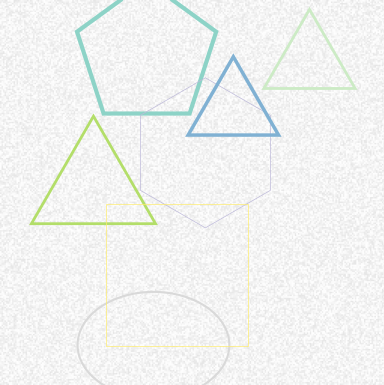[{"shape": "pentagon", "thickness": 3, "radius": 0.95, "center": [0.381, 0.859]}, {"shape": "hexagon", "thickness": 0.5, "radius": 0.97, "center": [0.533, 0.603]}, {"shape": "triangle", "thickness": 2.5, "radius": 0.68, "center": [0.606, 0.717]}, {"shape": "triangle", "thickness": 2, "radius": 0.93, "center": [0.243, 0.512]}, {"shape": "oval", "thickness": 1.5, "radius": 0.99, "center": [0.399, 0.104]}, {"shape": "triangle", "thickness": 2, "radius": 0.68, "center": [0.804, 0.839]}, {"shape": "square", "thickness": 0.5, "radius": 0.92, "center": [0.46, 0.285]}]